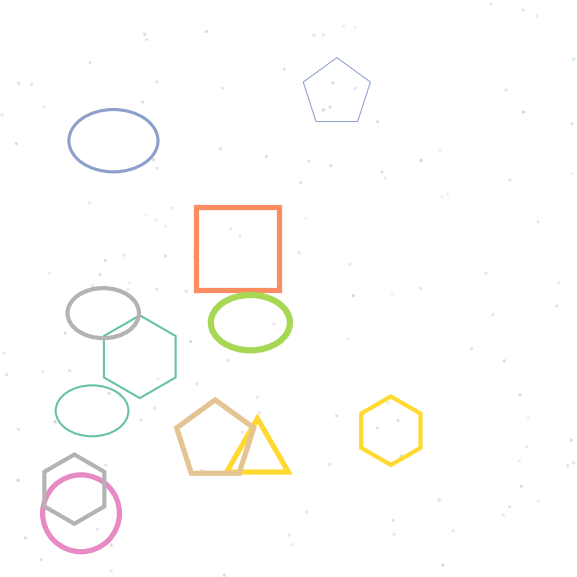[{"shape": "hexagon", "thickness": 1, "radius": 0.36, "center": [0.242, 0.381]}, {"shape": "oval", "thickness": 1, "radius": 0.32, "center": [0.159, 0.288]}, {"shape": "square", "thickness": 2.5, "radius": 0.36, "center": [0.412, 0.568]}, {"shape": "oval", "thickness": 1.5, "radius": 0.39, "center": [0.196, 0.755]}, {"shape": "pentagon", "thickness": 0.5, "radius": 0.31, "center": [0.583, 0.838]}, {"shape": "circle", "thickness": 2.5, "radius": 0.33, "center": [0.14, 0.11]}, {"shape": "oval", "thickness": 3, "radius": 0.34, "center": [0.434, 0.44]}, {"shape": "triangle", "thickness": 2.5, "radius": 0.31, "center": [0.446, 0.213]}, {"shape": "hexagon", "thickness": 2, "radius": 0.3, "center": [0.677, 0.253]}, {"shape": "pentagon", "thickness": 2.5, "radius": 0.35, "center": [0.373, 0.236]}, {"shape": "hexagon", "thickness": 2, "radius": 0.3, "center": [0.129, 0.152]}, {"shape": "oval", "thickness": 2, "radius": 0.31, "center": [0.179, 0.457]}]